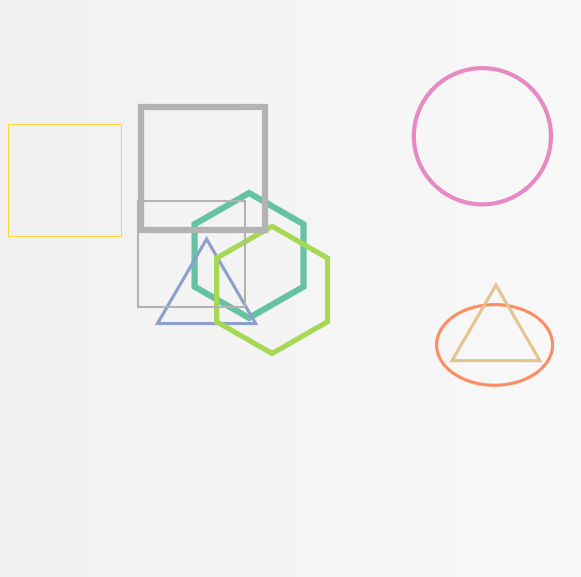[{"shape": "hexagon", "thickness": 3, "radius": 0.54, "center": [0.428, 0.557]}, {"shape": "oval", "thickness": 1.5, "radius": 0.5, "center": [0.851, 0.402]}, {"shape": "triangle", "thickness": 1.5, "radius": 0.49, "center": [0.355, 0.488]}, {"shape": "circle", "thickness": 2, "radius": 0.59, "center": [0.83, 0.763]}, {"shape": "hexagon", "thickness": 2.5, "radius": 0.55, "center": [0.468, 0.497]}, {"shape": "square", "thickness": 0.5, "radius": 0.48, "center": [0.111, 0.688]}, {"shape": "triangle", "thickness": 1.5, "radius": 0.44, "center": [0.853, 0.418]}, {"shape": "square", "thickness": 3, "radius": 0.53, "center": [0.349, 0.707]}, {"shape": "square", "thickness": 1, "radius": 0.46, "center": [0.33, 0.559]}]